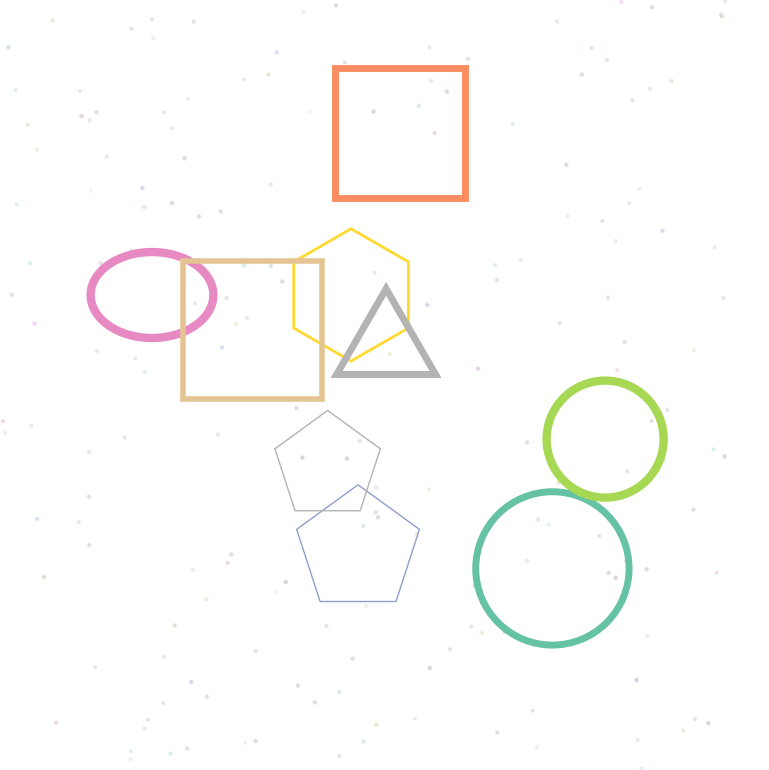[{"shape": "circle", "thickness": 2.5, "radius": 0.5, "center": [0.717, 0.262]}, {"shape": "square", "thickness": 2.5, "radius": 0.42, "center": [0.52, 0.827]}, {"shape": "pentagon", "thickness": 0.5, "radius": 0.42, "center": [0.465, 0.287]}, {"shape": "oval", "thickness": 3, "radius": 0.4, "center": [0.197, 0.617]}, {"shape": "circle", "thickness": 3, "radius": 0.38, "center": [0.786, 0.43]}, {"shape": "hexagon", "thickness": 1, "radius": 0.43, "center": [0.456, 0.617]}, {"shape": "square", "thickness": 2, "radius": 0.45, "center": [0.328, 0.571]}, {"shape": "triangle", "thickness": 2.5, "radius": 0.37, "center": [0.501, 0.551]}, {"shape": "pentagon", "thickness": 0.5, "radius": 0.36, "center": [0.425, 0.395]}]